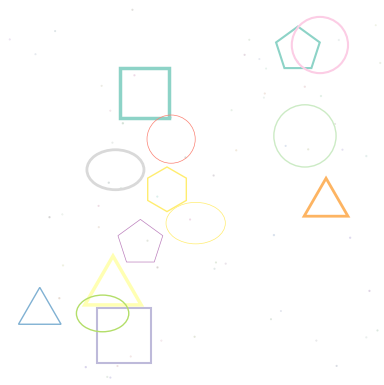[{"shape": "pentagon", "thickness": 1.5, "radius": 0.3, "center": [0.774, 0.871]}, {"shape": "square", "thickness": 2.5, "radius": 0.32, "center": [0.375, 0.759]}, {"shape": "triangle", "thickness": 2.5, "radius": 0.42, "center": [0.293, 0.25]}, {"shape": "square", "thickness": 1.5, "radius": 0.35, "center": [0.322, 0.128]}, {"shape": "circle", "thickness": 0.5, "radius": 0.31, "center": [0.444, 0.639]}, {"shape": "triangle", "thickness": 1, "radius": 0.32, "center": [0.103, 0.19]}, {"shape": "triangle", "thickness": 2, "radius": 0.33, "center": [0.847, 0.471]}, {"shape": "oval", "thickness": 1, "radius": 0.34, "center": [0.267, 0.186]}, {"shape": "circle", "thickness": 1.5, "radius": 0.37, "center": [0.831, 0.883]}, {"shape": "oval", "thickness": 2, "radius": 0.37, "center": [0.3, 0.559]}, {"shape": "pentagon", "thickness": 0.5, "radius": 0.31, "center": [0.365, 0.369]}, {"shape": "circle", "thickness": 1, "radius": 0.4, "center": [0.792, 0.647]}, {"shape": "oval", "thickness": 0.5, "radius": 0.39, "center": [0.508, 0.42]}, {"shape": "hexagon", "thickness": 1, "radius": 0.29, "center": [0.434, 0.508]}]